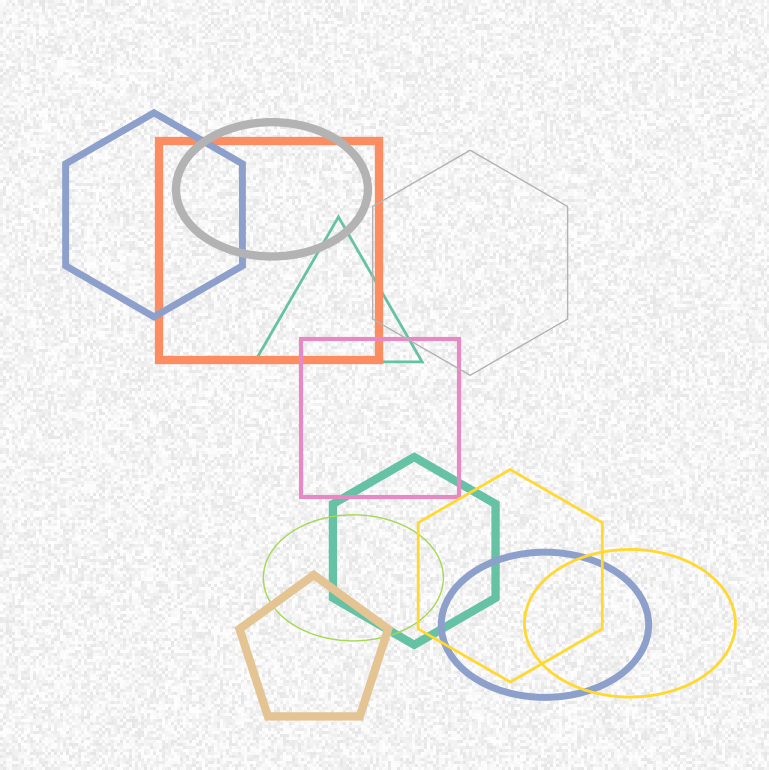[{"shape": "triangle", "thickness": 1, "radius": 0.63, "center": [0.44, 0.593]}, {"shape": "hexagon", "thickness": 3, "radius": 0.61, "center": [0.538, 0.284]}, {"shape": "square", "thickness": 3, "radius": 0.71, "center": [0.35, 0.675]}, {"shape": "hexagon", "thickness": 2.5, "radius": 0.66, "center": [0.2, 0.721]}, {"shape": "oval", "thickness": 2.5, "radius": 0.67, "center": [0.708, 0.189]}, {"shape": "square", "thickness": 1.5, "radius": 0.51, "center": [0.494, 0.457]}, {"shape": "oval", "thickness": 0.5, "radius": 0.58, "center": [0.459, 0.25]}, {"shape": "hexagon", "thickness": 1, "radius": 0.69, "center": [0.663, 0.252]}, {"shape": "oval", "thickness": 1, "radius": 0.68, "center": [0.818, 0.191]}, {"shape": "pentagon", "thickness": 3, "radius": 0.51, "center": [0.408, 0.152]}, {"shape": "oval", "thickness": 3, "radius": 0.62, "center": [0.353, 0.754]}, {"shape": "hexagon", "thickness": 0.5, "radius": 0.73, "center": [0.611, 0.659]}]